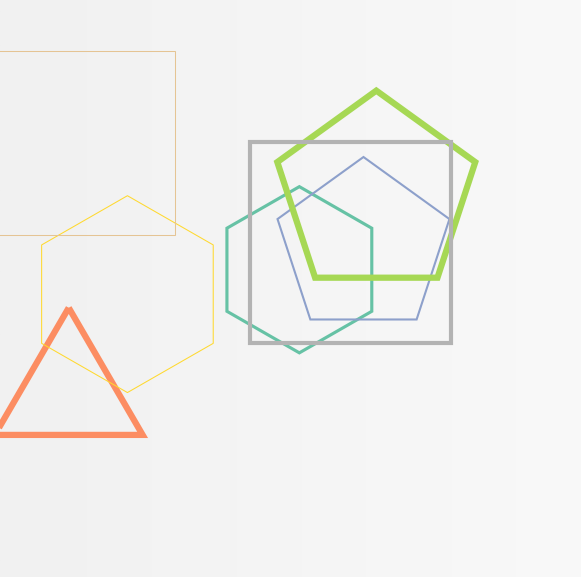[{"shape": "hexagon", "thickness": 1.5, "radius": 0.72, "center": [0.515, 0.532]}, {"shape": "triangle", "thickness": 3, "radius": 0.73, "center": [0.118, 0.319]}, {"shape": "pentagon", "thickness": 1, "radius": 0.78, "center": [0.625, 0.572]}, {"shape": "pentagon", "thickness": 3, "radius": 0.9, "center": [0.647, 0.663]}, {"shape": "hexagon", "thickness": 0.5, "radius": 0.85, "center": [0.219, 0.49]}, {"shape": "square", "thickness": 0.5, "radius": 0.8, "center": [0.142, 0.752]}, {"shape": "square", "thickness": 2, "radius": 0.87, "center": [0.603, 0.579]}]